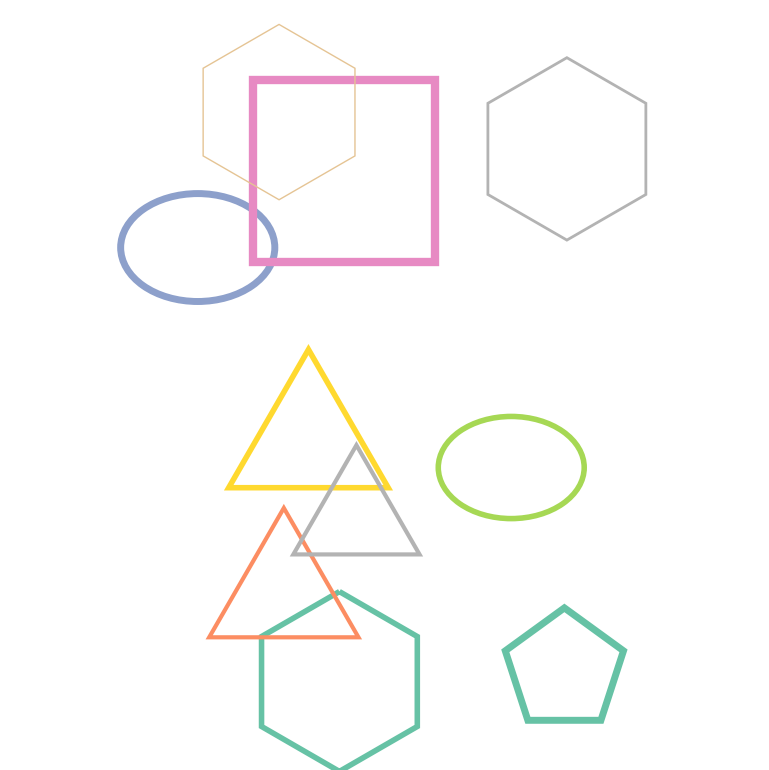[{"shape": "pentagon", "thickness": 2.5, "radius": 0.4, "center": [0.733, 0.13]}, {"shape": "hexagon", "thickness": 2, "radius": 0.58, "center": [0.441, 0.115]}, {"shape": "triangle", "thickness": 1.5, "radius": 0.56, "center": [0.369, 0.228]}, {"shape": "oval", "thickness": 2.5, "radius": 0.5, "center": [0.257, 0.679]}, {"shape": "square", "thickness": 3, "radius": 0.59, "center": [0.447, 0.778]}, {"shape": "oval", "thickness": 2, "radius": 0.47, "center": [0.664, 0.393]}, {"shape": "triangle", "thickness": 2, "radius": 0.6, "center": [0.401, 0.426]}, {"shape": "hexagon", "thickness": 0.5, "radius": 0.57, "center": [0.362, 0.854]}, {"shape": "triangle", "thickness": 1.5, "radius": 0.47, "center": [0.463, 0.327]}, {"shape": "hexagon", "thickness": 1, "radius": 0.59, "center": [0.736, 0.807]}]